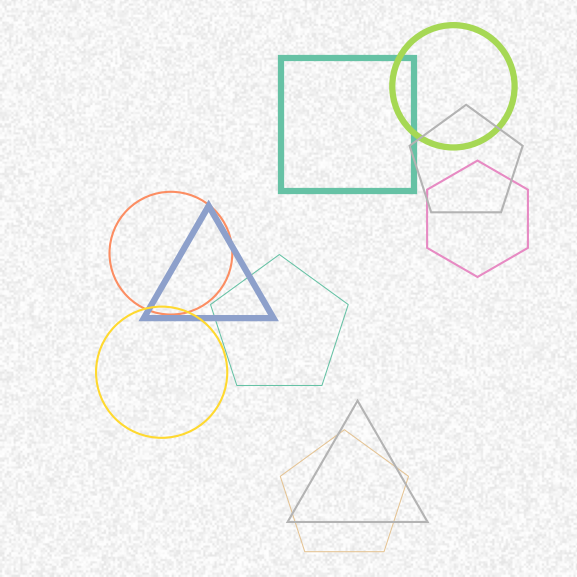[{"shape": "pentagon", "thickness": 0.5, "radius": 0.63, "center": [0.484, 0.433]}, {"shape": "square", "thickness": 3, "radius": 0.58, "center": [0.602, 0.784]}, {"shape": "circle", "thickness": 1, "radius": 0.53, "center": [0.296, 0.561]}, {"shape": "triangle", "thickness": 3, "radius": 0.65, "center": [0.361, 0.513]}, {"shape": "hexagon", "thickness": 1, "radius": 0.5, "center": [0.827, 0.62]}, {"shape": "circle", "thickness": 3, "radius": 0.53, "center": [0.785, 0.85]}, {"shape": "circle", "thickness": 1, "radius": 0.57, "center": [0.28, 0.355]}, {"shape": "pentagon", "thickness": 0.5, "radius": 0.58, "center": [0.596, 0.138]}, {"shape": "pentagon", "thickness": 1, "radius": 0.51, "center": [0.807, 0.715]}, {"shape": "triangle", "thickness": 1, "radius": 0.7, "center": [0.619, 0.165]}]